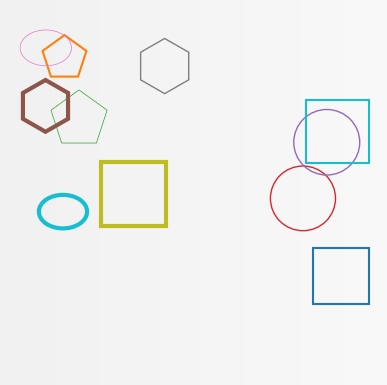[{"shape": "square", "thickness": 1.5, "radius": 0.36, "center": [0.881, 0.284]}, {"shape": "pentagon", "thickness": 1.5, "radius": 0.3, "center": [0.166, 0.849]}, {"shape": "pentagon", "thickness": 0.5, "radius": 0.38, "center": [0.204, 0.69]}, {"shape": "circle", "thickness": 1, "radius": 0.42, "center": [0.782, 0.485]}, {"shape": "circle", "thickness": 1, "radius": 0.43, "center": [0.843, 0.631]}, {"shape": "hexagon", "thickness": 3, "radius": 0.34, "center": [0.117, 0.725]}, {"shape": "oval", "thickness": 0.5, "radius": 0.33, "center": [0.118, 0.876]}, {"shape": "hexagon", "thickness": 1, "radius": 0.36, "center": [0.425, 0.828]}, {"shape": "square", "thickness": 3, "radius": 0.42, "center": [0.344, 0.496]}, {"shape": "square", "thickness": 1.5, "radius": 0.41, "center": [0.87, 0.659]}, {"shape": "oval", "thickness": 3, "radius": 0.31, "center": [0.163, 0.45]}]